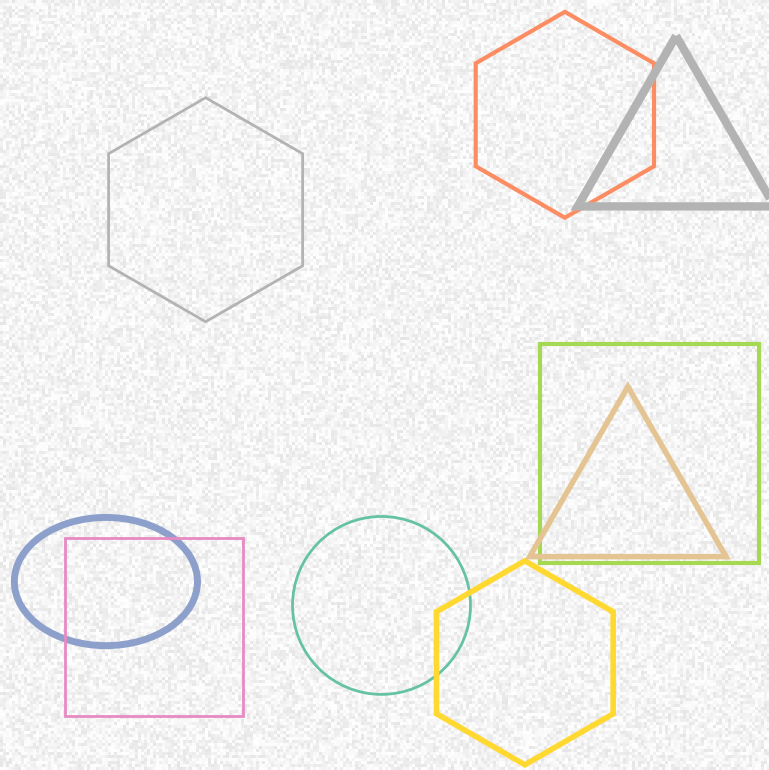[{"shape": "circle", "thickness": 1, "radius": 0.58, "center": [0.495, 0.214]}, {"shape": "hexagon", "thickness": 1.5, "radius": 0.67, "center": [0.734, 0.851]}, {"shape": "oval", "thickness": 2.5, "radius": 0.59, "center": [0.138, 0.245]}, {"shape": "square", "thickness": 1, "radius": 0.58, "center": [0.2, 0.186]}, {"shape": "square", "thickness": 1.5, "radius": 0.71, "center": [0.843, 0.411]}, {"shape": "hexagon", "thickness": 2, "radius": 0.66, "center": [0.682, 0.139]}, {"shape": "triangle", "thickness": 2, "radius": 0.74, "center": [0.815, 0.351]}, {"shape": "triangle", "thickness": 3, "radius": 0.74, "center": [0.878, 0.806]}, {"shape": "hexagon", "thickness": 1, "radius": 0.73, "center": [0.267, 0.728]}]